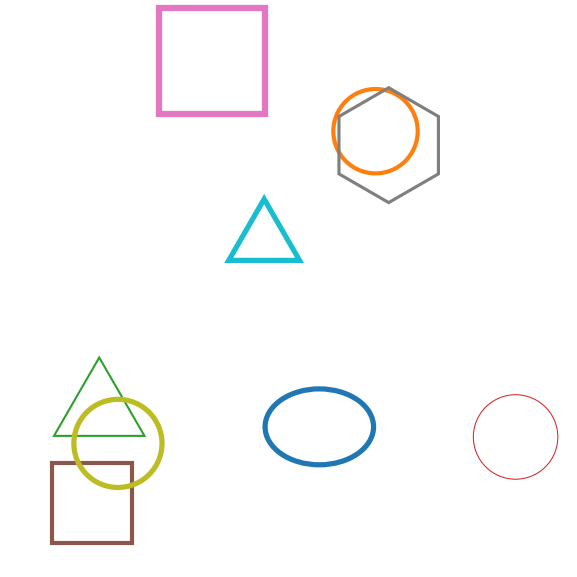[{"shape": "oval", "thickness": 2.5, "radius": 0.47, "center": [0.553, 0.26]}, {"shape": "circle", "thickness": 2, "radius": 0.37, "center": [0.65, 0.772]}, {"shape": "triangle", "thickness": 1, "radius": 0.45, "center": [0.172, 0.29]}, {"shape": "circle", "thickness": 0.5, "radius": 0.37, "center": [0.893, 0.242]}, {"shape": "square", "thickness": 2, "radius": 0.35, "center": [0.16, 0.128]}, {"shape": "square", "thickness": 3, "radius": 0.46, "center": [0.367, 0.894]}, {"shape": "hexagon", "thickness": 1.5, "radius": 0.5, "center": [0.673, 0.748]}, {"shape": "circle", "thickness": 2.5, "radius": 0.38, "center": [0.204, 0.231]}, {"shape": "triangle", "thickness": 2.5, "radius": 0.35, "center": [0.457, 0.584]}]